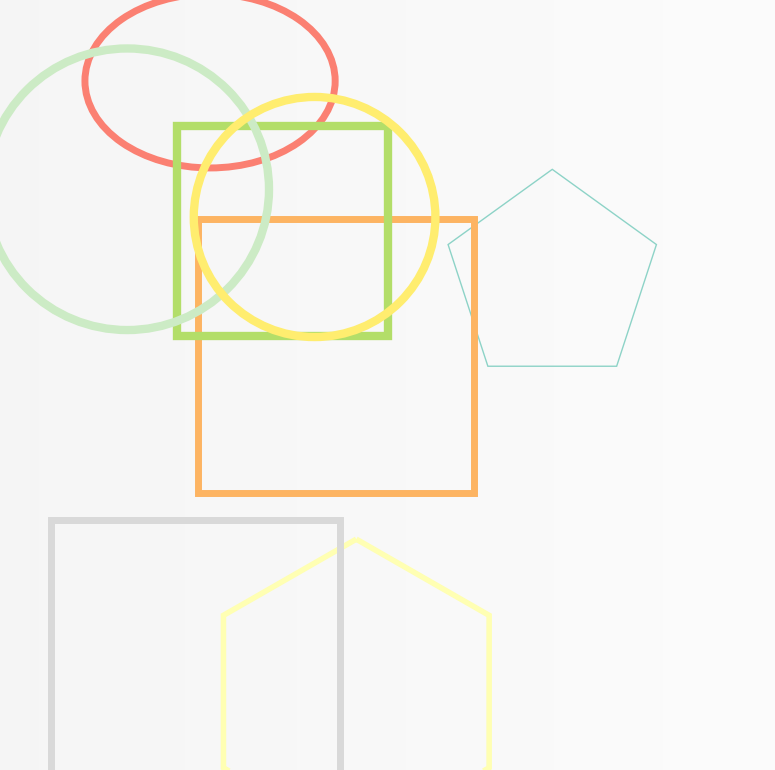[{"shape": "pentagon", "thickness": 0.5, "radius": 0.71, "center": [0.713, 0.639]}, {"shape": "hexagon", "thickness": 2, "radius": 0.99, "center": [0.46, 0.102]}, {"shape": "oval", "thickness": 2.5, "radius": 0.81, "center": [0.271, 0.895]}, {"shape": "square", "thickness": 2.5, "radius": 0.89, "center": [0.434, 0.537]}, {"shape": "square", "thickness": 3, "radius": 0.68, "center": [0.364, 0.7]}, {"shape": "square", "thickness": 2.5, "radius": 0.93, "center": [0.252, 0.138]}, {"shape": "circle", "thickness": 3, "radius": 0.91, "center": [0.164, 0.754]}, {"shape": "circle", "thickness": 3, "radius": 0.78, "center": [0.406, 0.718]}]